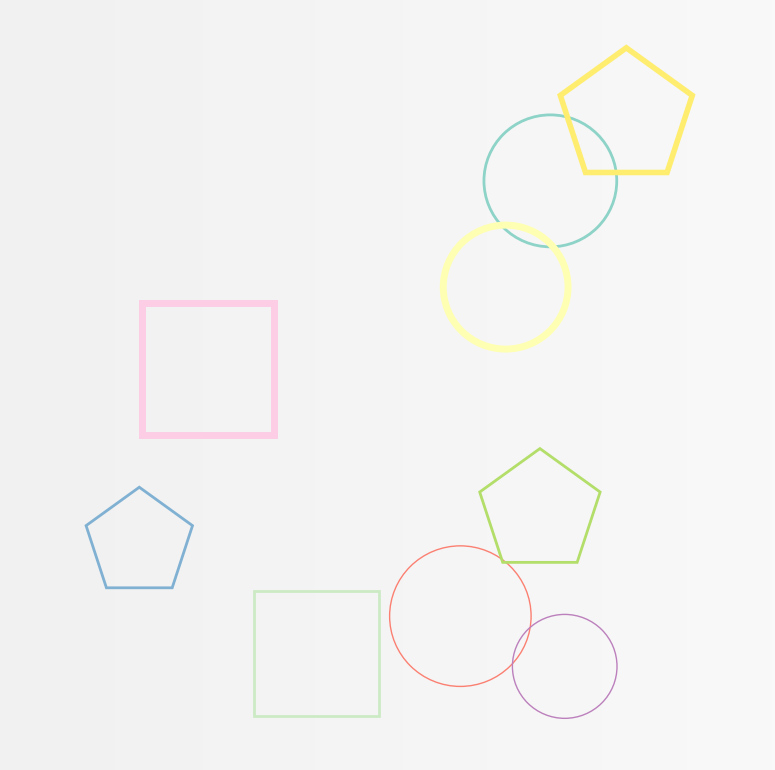[{"shape": "circle", "thickness": 1, "radius": 0.43, "center": [0.71, 0.765]}, {"shape": "circle", "thickness": 2.5, "radius": 0.4, "center": [0.652, 0.627]}, {"shape": "circle", "thickness": 0.5, "radius": 0.46, "center": [0.594, 0.2]}, {"shape": "pentagon", "thickness": 1, "radius": 0.36, "center": [0.18, 0.295]}, {"shape": "pentagon", "thickness": 1, "radius": 0.41, "center": [0.697, 0.336]}, {"shape": "square", "thickness": 2.5, "radius": 0.43, "center": [0.268, 0.521]}, {"shape": "circle", "thickness": 0.5, "radius": 0.34, "center": [0.729, 0.135]}, {"shape": "square", "thickness": 1, "radius": 0.4, "center": [0.408, 0.151]}, {"shape": "pentagon", "thickness": 2, "radius": 0.45, "center": [0.808, 0.848]}]